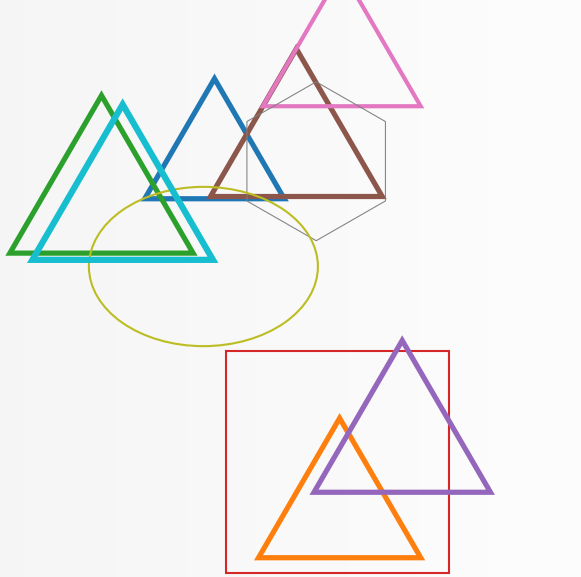[{"shape": "triangle", "thickness": 2.5, "radius": 0.69, "center": [0.369, 0.724]}, {"shape": "triangle", "thickness": 2.5, "radius": 0.81, "center": [0.584, 0.114]}, {"shape": "triangle", "thickness": 2.5, "radius": 0.91, "center": [0.175, 0.652]}, {"shape": "square", "thickness": 1, "radius": 0.96, "center": [0.581, 0.199]}, {"shape": "triangle", "thickness": 2.5, "radius": 0.88, "center": [0.692, 0.234]}, {"shape": "triangle", "thickness": 2.5, "radius": 0.85, "center": [0.51, 0.744]}, {"shape": "triangle", "thickness": 2, "radius": 0.78, "center": [0.588, 0.894]}, {"shape": "hexagon", "thickness": 0.5, "radius": 0.69, "center": [0.544, 0.72]}, {"shape": "oval", "thickness": 1, "radius": 0.99, "center": [0.35, 0.538]}, {"shape": "triangle", "thickness": 3, "radius": 0.9, "center": [0.211, 0.639]}]